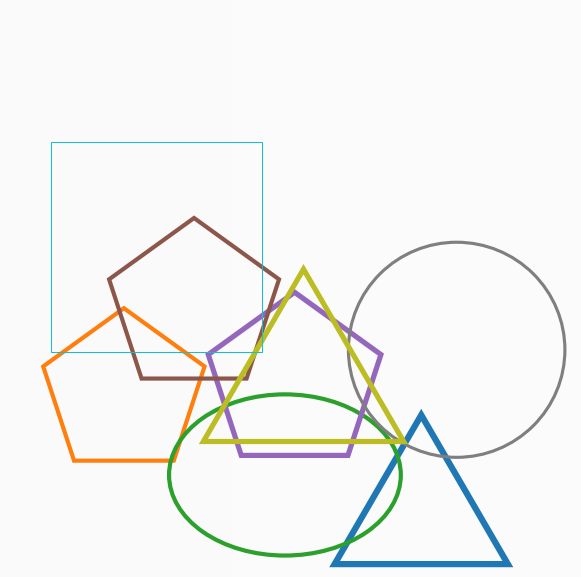[{"shape": "triangle", "thickness": 3, "radius": 0.86, "center": [0.725, 0.108]}, {"shape": "pentagon", "thickness": 2, "radius": 0.73, "center": [0.213, 0.32]}, {"shape": "oval", "thickness": 2, "radius": 1.0, "center": [0.49, 0.177]}, {"shape": "pentagon", "thickness": 2.5, "radius": 0.78, "center": [0.507, 0.337]}, {"shape": "pentagon", "thickness": 2, "radius": 0.77, "center": [0.334, 0.468]}, {"shape": "circle", "thickness": 1.5, "radius": 0.93, "center": [0.786, 0.393]}, {"shape": "triangle", "thickness": 2.5, "radius": 0.99, "center": [0.522, 0.334]}, {"shape": "square", "thickness": 0.5, "radius": 0.91, "center": [0.27, 0.572]}]